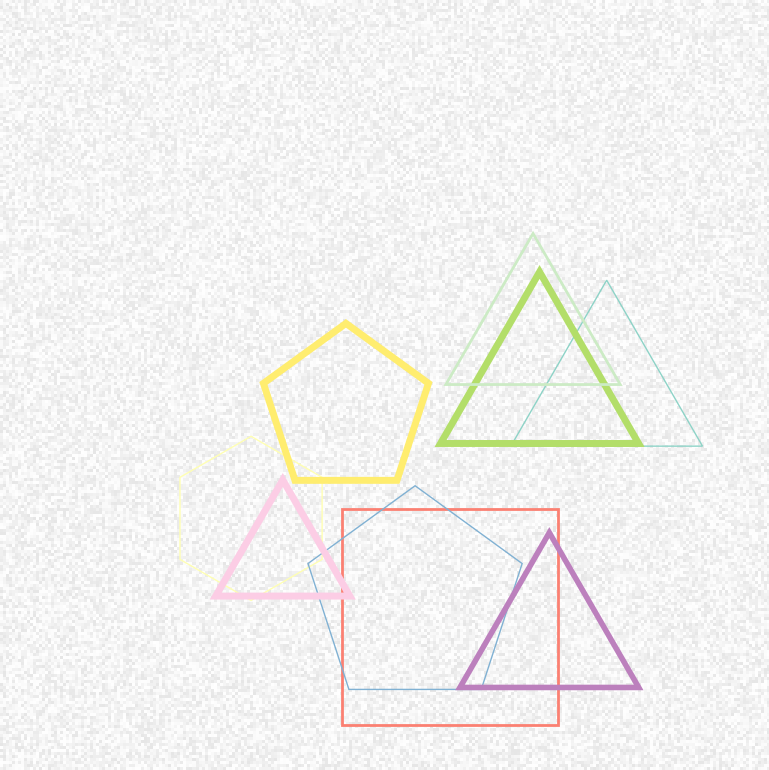[{"shape": "triangle", "thickness": 0.5, "radius": 0.72, "center": [0.788, 0.492]}, {"shape": "hexagon", "thickness": 0.5, "radius": 0.53, "center": [0.326, 0.327]}, {"shape": "square", "thickness": 1, "radius": 0.7, "center": [0.584, 0.198]}, {"shape": "pentagon", "thickness": 0.5, "radius": 0.73, "center": [0.539, 0.223]}, {"shape": "triangle", "thickness": 2.5, "radius": 0.74, "center": [0.701, 0.498]}, {"shape": "triangle", "thickness": 2.5, "radius": 0.5, "center": [0.367, 0.276]}, {"shape": "triangle", "thickness": 2, "radius": 0.67, "center": [0.713, 0.174]}, {"shape": "triangle", "thickness": 1, "radius": 0.65, "center": [0.692, 0.566]}, {"shape": "pentagon", "thickness": 2.5, "radius": 0.56, "center": [0.449, 0.467]}]